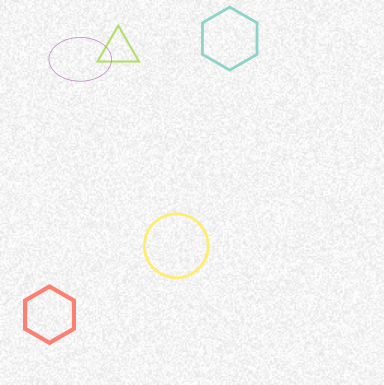[{"shape": "hexagon", "thickness": 2, "radius": 0.41, "center": [0.597, 0.9]}, {"shape": "hexagon", "thickness": 3, "radius": 0.37, "center": [0.129, 0.183]}, {"shape": "triangle", "thickness": 1.5, "radius": 0.31, "center": [0.307, 0.871]}, {"shape": "oval", "thickness": 0.5, "radius": 0.41, "center": [0.208, 0.846]}, {"shape": "circle", "thickness": 2, "radius": 0.41, "center": [0.458, 0.361]}]